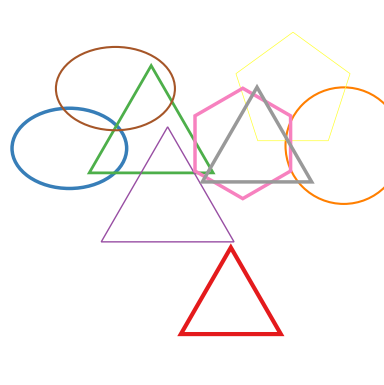[{"shape": "triangle", "thickness": 3, "radius": 0.75, "center": [0.6, 0.207]}, {"shape": "oval", "thickness": 2.5, "radius": 0.74, "center": [0.18, 0.615]}, {"shape": "triangle", "thickness": 2, "radius": 0.93, "center": [0.393, 0.644]}, {"shape": "triangle", "thickness": 1, "radius": 1.0, "center": [0.435, 0.471]}, {"shape": "circle", "thickness": 1.5, "radius": 0.76, "center": [0.893, 0.622]}, {"shape": "pentagon", "thickness": 0.5, "radius": 0.78, "center": [0.761, 0.761]}, {"shape": "oval", "thickness": 1.5, "radius": 0.77, "center": [0.3, 0.77]}, {"shape": "hexagon", "thickness": 2.5, "radius": 0.72, "center": [0.631, 0.627]}, {"shape": "triangle", "thickness": 2.5, "radius": 0.82, "center": [0.668, 0.61]}]